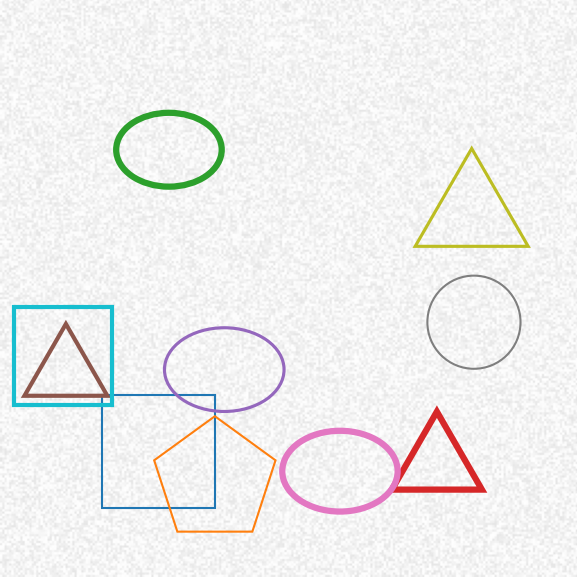[{"shape": "square", "thickness": 1, "radius": 0.49, "center": [0.275, 0.217]}, {"shape": "pentagon", "thickness": 1, "radius": 0.55, "center": [0.372, 0.168]}, {"shape": "oval", "thickness": 3, "radius": 0.46, "center": [0.293, 0.74]}, {"shape": "triangle", "thickness": 3, "radius": 0.45, "center": [0.757, 0.196]}, {"shape": "oval", "thickness": 1.5, "radius": 0.52, "center": [0.388, 0.359]}, {"shape": "triangle", "thickness": 2, "radius": 0.41, "center": [0.114, 0.355]}, {"shape": "oval", "thickness": 3, "radius": 0.5, "center": [0.589, 0.183]}, {"shape": "circle", "thickness": 1, "radius": 0.4, "center": [0.821, 0.441]}, {"shape": "triangle", "thickness": 1.5, "radius": 0.56, "center": [0.817, 0.629]}, {"shape": "square", "thickness": 2, "radius": 0.43, "center": [0.109, 0.383]}]